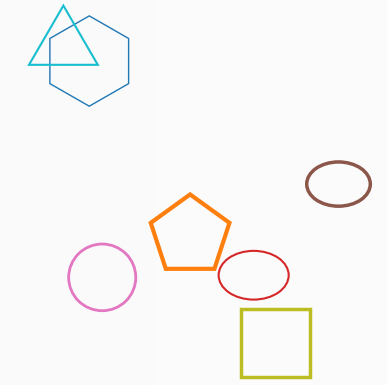[{"shape": "hexagon", "thickness": 1, "radius": 0.59, "center": [0.23, 0.841]}, {"shape": "pentagon", "thickness": 3, "radius": 0.53, "center": [0.491, 0.388]}, {"shape": "oval", "thickness": 1.5, "radius": 0.45, "center": [0.655, 0.285]}, {"shape": "oval", "thickness": 2.5, "radius": 0.41, "center": [0.874, 0.522]}, {"shape": "circle", "thickness": 2, "radius": 0.43, "center": [0.264, 0.28]}, {"shape": "square", "thickness": 2.5, "radius": 0.44, "center": [0.711, 0.11]}, {"shape": "triangle", "thickness": 1.5, "radius": 0.51, "center": [0.164, 0.883]}]